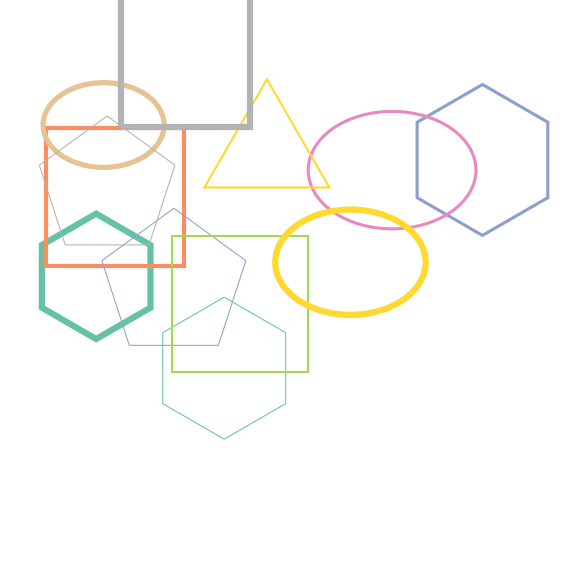[{"shape": "hexagon", "thickness": 3, "radius": 0.54, "center": [0.167, 0.521]}, {"shape": "hexagon", "thickness": 0.5, "radius": 0.61, "center": [0.388, 0.362]}, {"shape": "square", "thickness": 2, "radius": 0.6, "center": [0.2, 0.657]}, {"shape": "hexagon", "thickness": 1.5, "radius": 0.65, "center": [0.835, 0.722]}, {"shape": "pentagon", "thickness": 0.5, "radius": 0.66, "center": [0.301, 0.507]}, {"shape": "oval", "thickness": 1.5, "radius": 0.73, "center": [0.679, 0.705]}, {"shape": "square", "thickness": 1, "radius": 0.59, "center": [0.416, 0.472]}, {"shape": "triangle", "thickness": 1, "radius": 0.62, "center": [0.462, 0.737]}, {"shape": "oval", "thickness": 3, "radius": 0.65, "center": [0.607, 0.545]}, {"shape": "oval", "thickness": 2.5, "radius": 0.52, "center": [0.179, 0.783]}, {"shape": "square", "thickness": 3, "radius": 0.56, "center": [0.321, 0.891]}, {"shape": "pentagon", "thickness": 0.5, "radius": 0.62, "center": [0.186, 0.675]}]